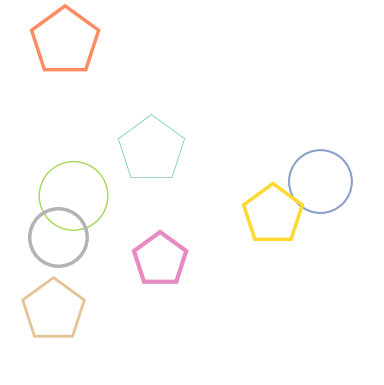[{"shape": "pentagon", "thickness": 0.5, "radius": 0.45, "center": [0.393, 0.612]}, {"shape": "pentagon", "thickness": 2.5, "radius": 0.46, "center": [0.169, 0.893]}, {"shape": "circle", "thickness": 1.5, "radius": 0.41, "center": [0.832, 0.528]}, {"shape": "pentagon", "thickness": 3, "radius": 0.36, "center": [0.416, 0.326]}, {"shape": "circle", "thickness": 1, "radius": 0.45, "center": [0.191, 0.491]}, {"shape": "pentagon", "thickness": 2.5, "radius": 0.4, "center": [0.709, 0.443]}, {"shape": "pentagon", "thickness": 2, "radius": 0.42, "center": [0.139, 0.195]}, {"shape": "circle", "thickness": 2.5, "radius": 0.37, "center": [0.152, 0.383]}]